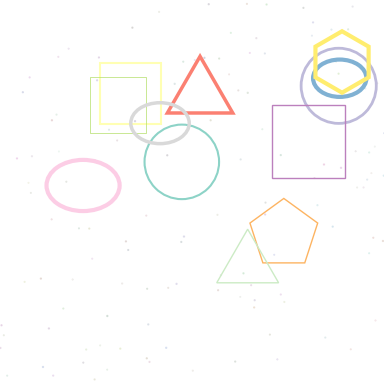[{"shape": "circle", "thickness": 1.5, "radius": 0.48, "center": [0.472, 0.58]}, {"shape": "square", "thickness": 1.5, "radius": 0.4, "center": [0.339, 0.756]}, {"shape": "circle", "thickness": 2, "radius": 0.49, "center": [0.88, 0.777]}, {"shape": "triangle", "thickness": 2.5, "radius": 0.49, "center": [0.52, 0.756]}, {"shape": "oval", "thickness": 3, "radius": 0.35, "center": [0.882, 0.797]}, {"shape": "pentagon", "thickness": 1, "radius": 0.46, "center": [0.737, 0.392]}, {"shape": "square", "thickness": 0.5, "radius": 0.36, "center": [0.306, 0.727]}, {"shape": "oval", "thickness": 3, "radius": 0.47, "center": [0.216, 0.518]}, {"shape": "oval", "thickness": 2.5, "radius": 0.38, "center": [0.416, 0.68]}, {"shape": "square", "thickness": 1, "radius": 0.48, "center": [0.801, 0.632]}, {"shape": "triangle", "thickness": 1, "radius": 0.46, "center": [0.643, 0.312]}, {"shape": "hexagon", "thickness": 3, "radius": 0.4, "center": [0.888, 0.839]}]